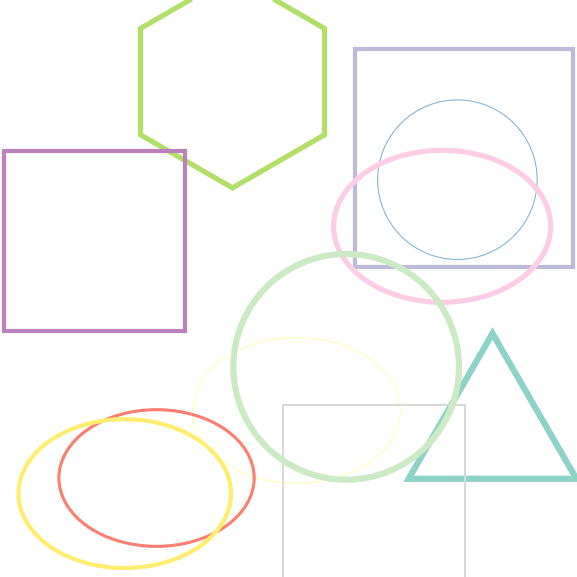[{"shape": "triangle", "thickness": 3, "radius": 0.84, "center": [0.853, 0.254]}, {"shape": "oval", "thickness": 0.5, "radius": 0.9, "center": [0.513, 0.288]}, {"shape": "square", "thickness": 2, "radius": 0.94, "center": [0.804, 0.725]}, {"shape": "oval", "thickness": 1.5, "radius": 0.85, "center": [0.271, 0.171]}, {"shape": "circle", "thickness": 0.5, "radius": 0.69, "center": [0.792, 0.688]}, {"shape": "hexagon", "thickness": 2.5, "radius": 0.92, "center": [0.403, 0.858]}, {"shape": "oval", "thickness": 2.5, "radius": 0.94, "center": [0.766, 0.607]}, {"shape": "square", "thickness": 1, "radius": 0.79, "center": [0.648, 0.139]}, {"shape": "square", "thickness": 2, "radius": 0.78, "center": [0.164, 0.582]}, {"shape": "circle", "thickness": 3, "radius": 0.98, "center": [0.599, 0.364]}, {"shape": "oval", "thickness": 2, "radius": 0.92, "center": [0.216, 0.144]}]